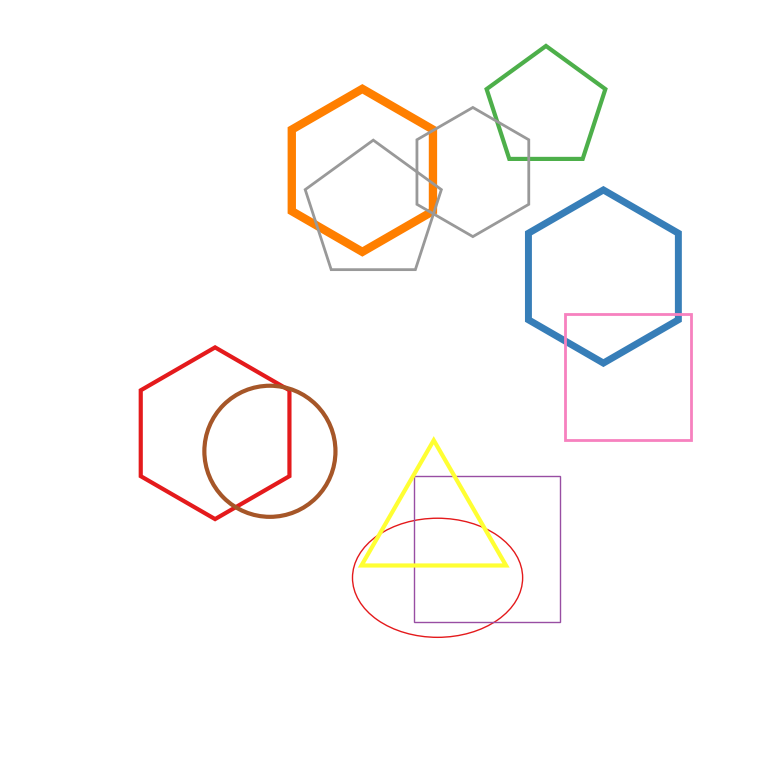[{"shape": "oval", "thickness": 0.5, "radius": 0.55, "center": [0.568, 0.25]}, {"shape": "hexagon", "thickness": 1.5, "radius": 0.56, "center": [0.279, 0.437]}, {"shape": "hexagon", "thickness": 2.5, "radius": 0.56, "center": [0.784, 0.641]}, {"shape": "pentagon", "thickness": 1.5, "radius": 0.41, "center": [0.709, 0.859]}, {"shape": "square", "thickness": 0.5, "radius": 0.47, "center": [0.633, 0.287]}, {"shape": "hexagon", "thickness": 3, "radius": 0.53, "center": [0.471, 0.779]}, {"shape": "triangle", "thickness": 1.5, "radius": 0.54, "center": [0.563, 0.32]}, {"shape": "circle", "thickness": 1.5, "radius": 0.43, "center": [0.351, 0.414]}, {"shape": "square", "thickness": 1, "radius": 0.41, "center": [0.815, 0.511]}, {"shape": "hexagon", "thickness": 1, "radius": 0.42, "center": [0.614, 0.777]}, {"shape": "pentagon", "thickness": 1, "radius": 0.46, "center": [0.485, 0.725]}]